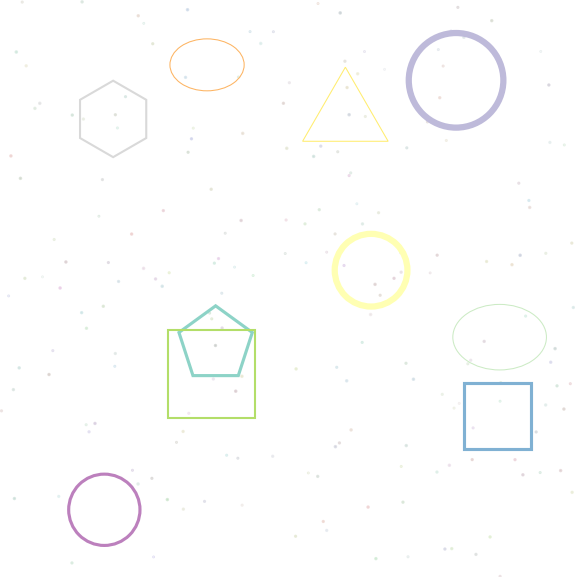[{"shape": "pentagon", "thickness": 1.5, "radius": 0.33, "center": [0.373, 0.403]}, {"shape": "circle", "thickness": 3, "radius": 0.31, "center": [0.643, 0.531]}, {"shape": "circle", "thickness": 3, "radius": 0.41, "center": [0.79, 0.86]}, {"shape": "square", "thickness": 1.5, "radius": 0.29, "center": [0.861, 0.279]}, {"shape": "oval", "thickness": 0.5, "radius": 0.32, "center": [0.359, 0.887]}, {"shape": "square", "thickness": 1, "radius": 0.38, "center": [0.366, 0.351]}, {"shape": "hexagon", "thickness": 1, "radius": 0.33, "center": [0.196, 0.793]}, {"shape": "circle", "thickness": 1.5, "radius": 0.31, "center": [0.181, 0.116]}, {"shape": "oval", "thickness": 0.5, "radius": 0.41, "center": [0.865, 0.415]}, {"shape": "triangle", "thickness": 0.5, "radius": 0.43, "center": [0.598, 0.797]}]